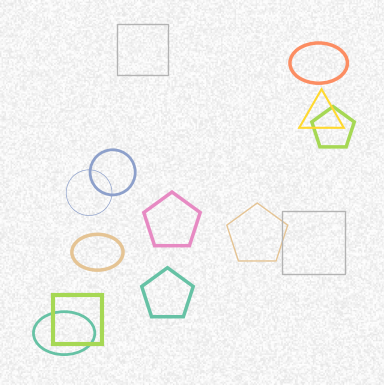[{"shape": "pentagon", "thickness": 2.5, "radius": 0.35, "center": [0.435, 0.234]}, {"shape": "oval", "thickness": 2, "radius": 0.4, "center": [0.167, 0.135]}, {"shape": "oval", "thickness": 2.5, "radius": 0.37, "center": [0.828, 0.836]}, {"shape": "circle", "thickness": 2, "radius": 0.29, "center": [0.293, 0.552]}, {"shape": "circle", "thickness": 0.5, "radius": 0.3, "center": [0.231, 0.5]}, {"shape": "pentagon", "thickness": 2.5, "radius": 0.39, "center": [0.447, 0.424]}, {"shape": "square", "thickness": 3, "radius": 0.32, "center": [0.201, 0.169]}, {"shape": "pentagon", "thickness": 2.5, "radius": 0.29, "center": [0.865, 0.665]}, {"shape": "triangle", "thickness": 1.5, "radius": 0.33, "center": [0.835, 0.701]}, {"shape": "pentagon", "thickness": 1, "radius": 0.42, "center": [0.668, 0.389]}, {"shape": "oval", "thickness": 2.5, "radius": 0.33, "center": [0.253, 0.345]}, {"shape": "square", "thickness": 1, "radius": 0.4, "center": [0.815, 0.37]}, {"shape": "square", "thickness": 1, "radius": 0.33, "center": [0.37, 0.871]}]